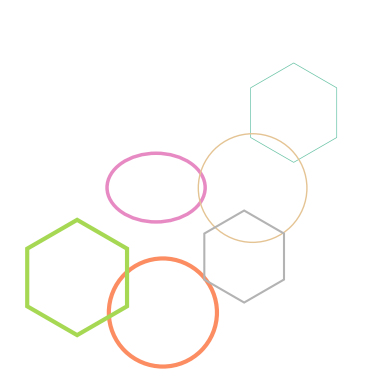[{"shape": "hexagon", "thickness": 0.5, "radius": 0.65, "center": [0.763, 0.707]}, {"shape": "circle", "thickness": 3, "radius": 0.7, "center": [0.423, 0.188]}, {"shape": "oval", "thickness": 2.5, "radius": 0.64, "center": [0.405, 0.513]}, {"shape": "hexagon", "thickness": 3, "radius": 0.75, "center": [0.2, 0.279]}, {"shape": "circle", "thickness": 1, "radius": 0.71, "center": [0.656, 0.512]}, {"shape": "hexagon", "thickness": 1.5, "radius": 0.6, "center": [0.634, 0.334]}]